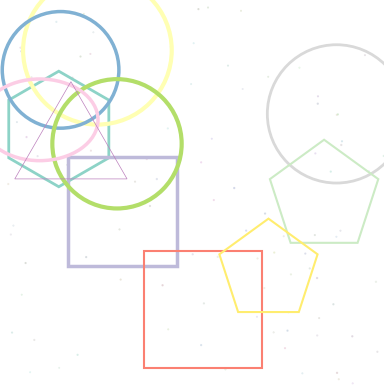[{"shape": "hexagon", "thickness": 2, "radius": 0.75, "center": [0.153, 0.665]}, {"shape": "circle", "thickness": 3, "radius": 0.97, "center": [0.253, 0.869]}, {"shape": "square", "thickness": 2.5, "radius": 0.71, "center": [0.318, 0.452]}, {"shape": "square", "thickness": 1.5, "radius": 0.76, "center": [0.528, 0.196]}, {"shape": "circle", "thickness": 2.5, "radius": 0.76, "center": [0.157, 0.819]}, {"shape": "circle", "thickness": 3, "radius": 0.84, "center": [0.304, 0.626]}, {"shape": "oval", "thickness": 2.5, "radius": 0.76, "center": [0.103, 0.689]}, {"shape": "circle", "thickness": 2, "radius": 0.9, "center": [0.874, 0.704]}, {"shape": "triangle", "thickness": 0.5, "radius": 0.84, "center": [0.184, 0.619]}, {"shape": "pentagon", "thickness": 1.5, "radius": 0.74, "center": [0.842, 0.489]}, {"shape": "pentagon", "thickness": 1.5, "radius": 0.67, "center": [0.697, 0.298]}]